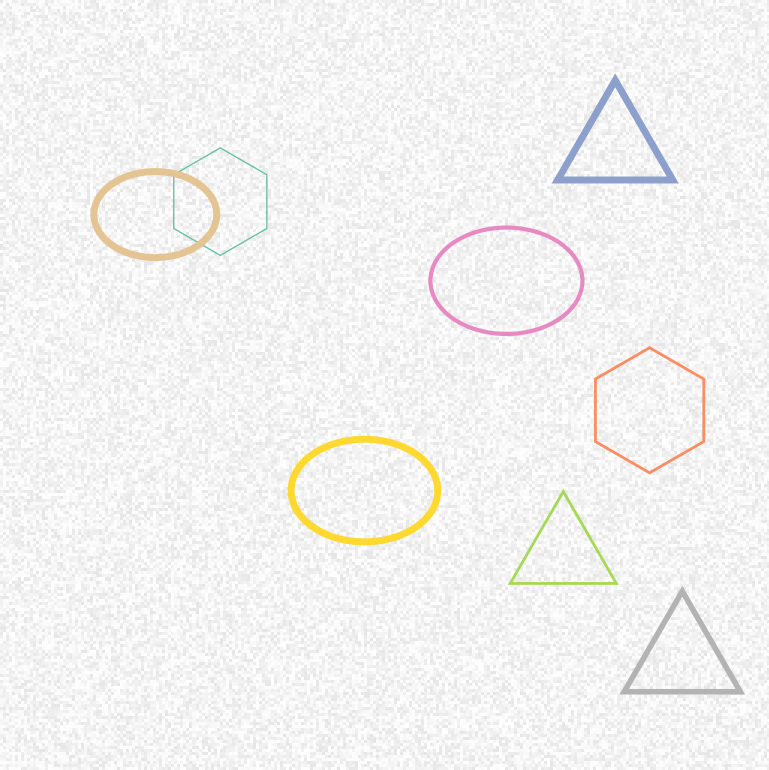[{"shape": "hexagon", "thickness": 0.5, "radius": 0.35, "center": [0.286, 0.738]}, {"shape": "hexagon", "thickness": 1, "radius": 0.41, "center": [0.844, 0.467]}, {"shape": "triangle", "thickness": 2.5, "radius": 0.43, "center": [0.799, 0.809]}, {"shape": "oval", "thickness": 1.5, "radius": 0.49, "center": [0.658, 0.635]}, {"shape": "triangle", "thickness": 1, "radius": 0.4, "center": [0.732, 0.282]}, {"shape": "oval", "thickness": 2.5, "radius": 0.48, "center": [0.473, 0.363]}, {"shape": "oval", "thickness": 2.5, "radius": 0.4, "center": [0.202, 0.721]}, {"shape": "triangle", "thickness": 2, "radius": 0.44, "center": [0.886, 0.145]}]